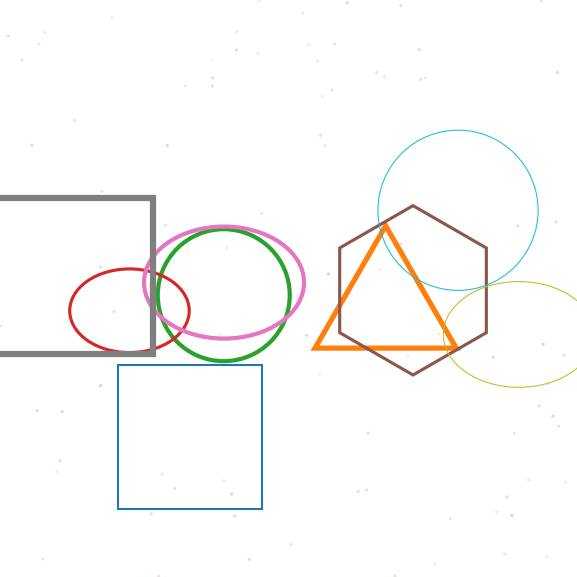[{"shape": "square", "thickness": 1, "radius": 0.62, "center": [0.329, 0.243]}, {"shape": "triangle", "thickness": 2.5, "radius": 0.71, "center": [0.668, 0.467]}, {"shape": "circle", "thickness": 2, "radius": 0.57, "center": [0.387, 0.488]}, {"shape": "oval", "thickness": 1.5, "radius": 0.52, "center": [0.224, 0.461]}, {"shape": "hexagon", "thickness": 1.5, "radius": 0.73, "center": [0.715, 0.496]}, {"shape": "oval", "thickness": 2, "radius": 0.69, "center": [0.388, 0.51]}, {"shape": "square", "thickness": 3, "radius": 0.67, "center": [0.13, 0.521]}, {"shape": "oval", "thickness": 0.5, "radius": 0.65, "center": [0.898, 0.42]}, {"shape": "circle", "thickness": 0.5, "radius": 0.69, "center": [0.793, 0.635]}]